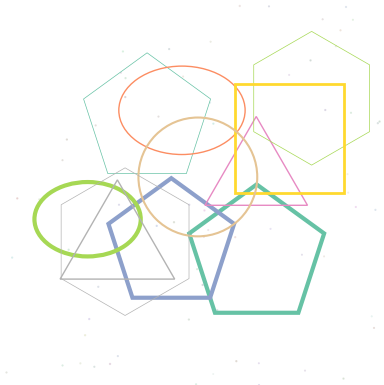[{"shape": "pentagon", "thickness": 3, "radius": 0.92, "center": [0.667, 0.337]}, {"shape": "pentagon", "thickness": 0.5, "radius": 0.87, "center": [0.382, 0.689]}, {"shape": "oval", "thickness": 1, "radius": 0.82, "center": [0.473, 0.713]}, {"shape": "pentagon", "thickness": 3, "radius": 0.86, "center": [0.445, 0.366]}, {"shape": "triangle", "thickness": 1, "radius": 0.77, "center": [0.666, 0.544]}, {"shape": "oval", "thickness": 3, "radius": 0.69, "center": [0.228, 0.431]}, {"shape": "hexagon", "thickness": 0.5, "radius": 0.87, "center": [0.809, 0.745]}, {"shape": "square", "thickness": 2, "radius": 0.71, "center": [0.753, 0.639]}, {"shape": "circle", "thickness": 1.5, "radius": 0.77, "center": [0.514, 0.54]}, {"shape": "hexagon", "thickness": 0.5, "radius": 0.96, "center": [0.325, 0.372]}, {"shape": "triangle", "thickness": 1, "radius": 0.86, "center": [0.305, 0.361]}]